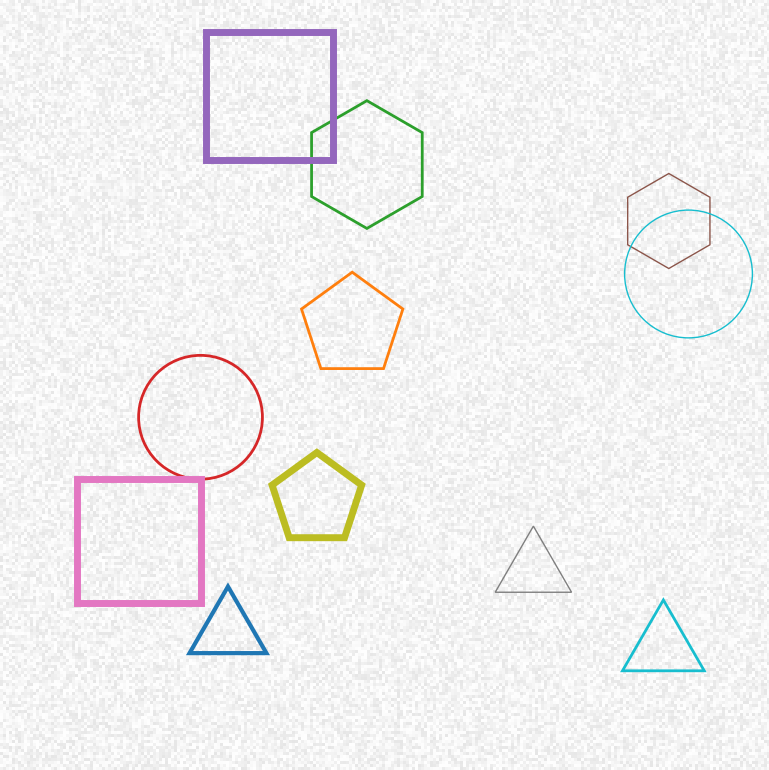[{"shape": "triangle", "thickness": 1.5, "radius": 0.29, "center": [0.296, 0.181]}, {"shape": "pentagon", "thickness": 1, "radius": 0.35, "center": [0.457, 0.577]}, {"shape": "hexagon", "thickness": 1, "radius": 0.41, "center": [0.476, 0.786]}, {"shape": "circle", "thickness": 1, "radius": 0.4, "center": [0.26, 0.458]}, {"shape": "square", "thickness": 2.5, "radius": 0.41, "center": [0.35, 0.876]}, {"shape": "hexagon", "thickness": 0.5, "radius": 0.31, "center": [0.869, 0.713]}, {"shape": "square", "thickness": 2.5, "radius": 0.4, "center": [0.181, 0.298]}, {"shape": "triangle", "thickness": 0.5, "radius": 0.29, "center": [0.693, 0.259]}, {"shape": "pentagon", "thickness": 2.5, "radius": 0.31, "center": [0.412, 0.351]}, {"shape": "circle", "thickness": 0.5, "radius": 0.41, "center": [0.894, 0.644]}, {"shape": "triangle", "thickness": 1, "radius": 0.31, "center": [0.862, 0.16]}]